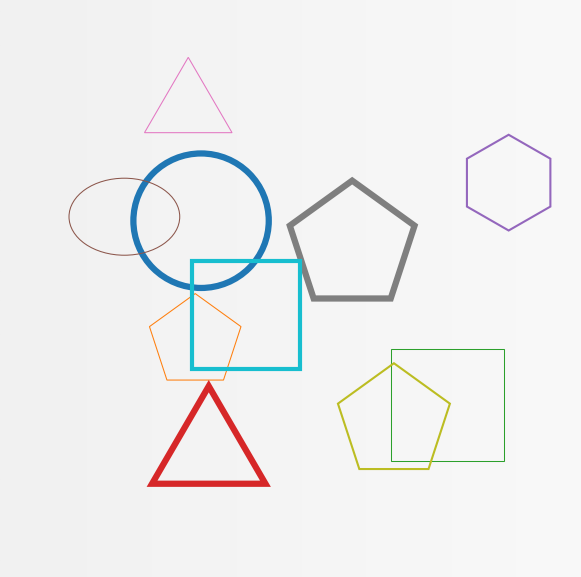[{"shape": "circle", "thickness": 3, "radius": 0.58, "center": [0.346, 0.617]}, {"shape": "pentagon", "thickness": 0.5, "radius": 0.41, "center": [0.336, 0.408]}, {"shape": "square", "thickness": 0.5, "radius": 0.48, "center": [0.77, 0.298]}, {"shape": "triangle", "thickness": 3, "radius": 0.56, "center": [0.359, 0.218]}, {"shape": "hexagon", "thickness": 1, "radius": 0.41, "center": [0.875, 0.683]}, {"shape": "oval", "thickness": 0.5, "radius": 0.48, "center": [0.214, 0.624]}, {"shape": "triangle", "thickness": 0.5, "radius": 0.43, "center": [0.324, 0.813]}, {"shape": "pentagon", "thickness": 3, "radius": 0.56, "center": [0.606, 0.574]}, {"shape": "pentagon", "thickness": 1, "radius": 0.51, "center": [0.678, 0.269]}, {"shape": "square", "thickness": 2, "radius": 0.47, "center": [0.424, 0.454]}]